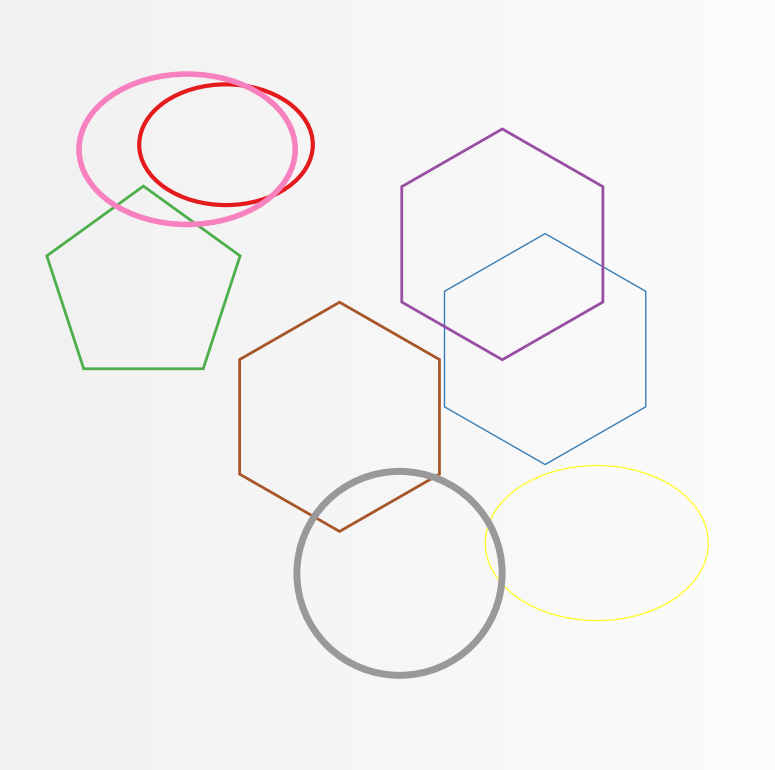[{"shape": "oval", "thickness": 1.5, "radius": 0.56, "center": [0.292, 0.812]}, {"shape": "hexagon", "thickness": 0.5, "radius": 0.75, "center": [0.703, 0.547]}, {"shape": "pentagon", "thickness": 1, "radius": 0.66, "center": [0.185, 0.627]}, {"shape": "hexagon", "thickness": 1, "radius": 0.75, "center": [0.648, 0.683]}, {"shape": "oval", "thickness": 0.5, "radius": 0.72, "center": [0.77, 0.295]}, {"shape": "hexagon", "thickness": 1, "radius": 0.74, "center": [0.438, 0.459]}, {"shape": "oval", "thickness": 2, "radius": 0.7, "center": [0.241, 0.806]}, {"shape": "circle", "thickness": 2.5, "radius": 0.66, "center": [0.516, 0.255]}]